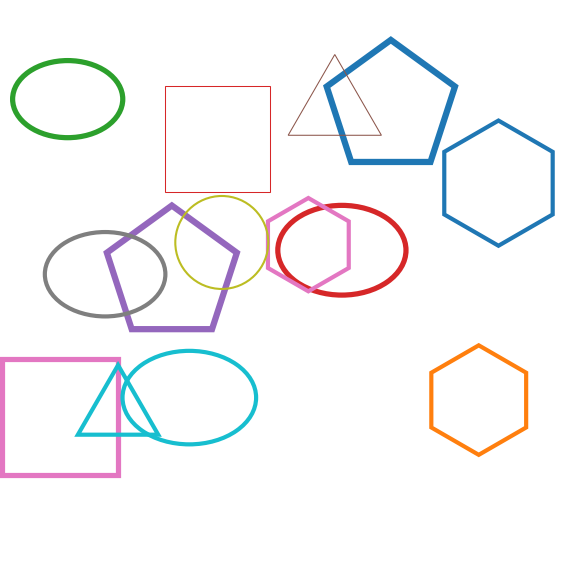[{"shape": "pentagon", "thickness": 3, "radius": 0.58, "center": [0.677, 0.813]}, {"shape": "hexagon", "thickness": 2, "radius": 0.54, "center": [0.863, 0.682]}, {"shape": "hexagon", "thickness": 2, "radius": 0.47, "center": [0.829, 0.306]}, {"shape": "oval", "thickness": 2.5, "radius": 0.48, "center": [0.117, 0.827]}, {"shape": "square", "thickness": 0.5, "radius": 0.46, "center": [0.377, 0.759]}, {"shape": "oval", "thickness": 2.5, "radius": 0.55, "center": [0.592, 0.566]}, {"shape": "pentagon", "thickness": 3, "radius": 0.59, "center": [0.298, 0.525]}, {"shape": "triangle", "thickness": 0.5, "radius": 0.47, "center": [0.58, 0.812]}, {"shape": "square", "thickness": 2.5, "radius": 0.5, "center": [0.103, 0.278]}, {"shape": "hexagon", "thickness": 2, "radius": 0.4, "center": [0.534, 0.575]}, {"shape": "oval", "thickness": 2, "radius": 0.52, "center": [0.182, 0.524]}, {"shape": "circle", "thickness": 1, "radius": 0.4, "center": [0.384, 0.579]}, {"shape": "oval", "thickness": 2, "radius": 0.58, "center": [0.328, 0.311]}, {"shape": "triangle", "thickness": 2, "radius": 0.4, "center": [0.204, 0.287]}]